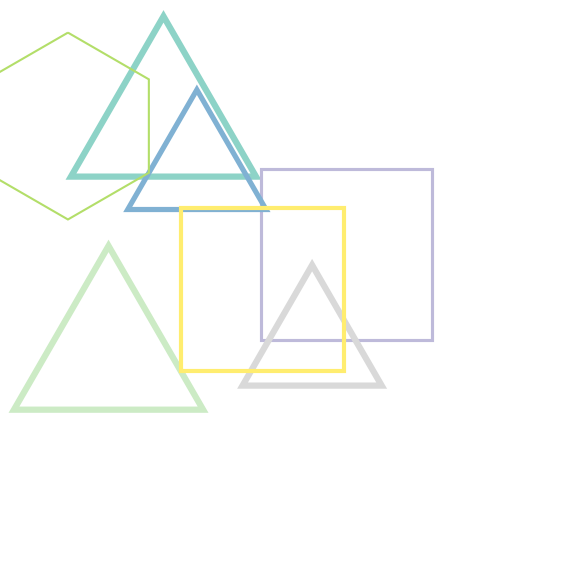[{"shape": "triangle", "thickness": 3, "radius": 0.92, "center": [0.283, 0.786]}, {"shape": "square", "thickness": 1.5, "radius": 0.74, "center": [0.6, 0.559]}, {"shape": "triangle", "thickness": 2.5, "radius": 0.69, "center": [0.341, 0.705]}, {"shape": "hexagon", "thickness": 1, "radius": 0.81, "center": [0.118, 0.781]}, {"shape": "triangle", "thickness": 3, "radius": 0.7, "center": [0.54, 0.401]}, {"shape": "triangle", "thickness": 3, "radius": 0.95, "center": [0.188, 0.384]}, {"shape": "square", "thickness": 2, "radius": 0.71, "center": [0.455, 0.498]}]